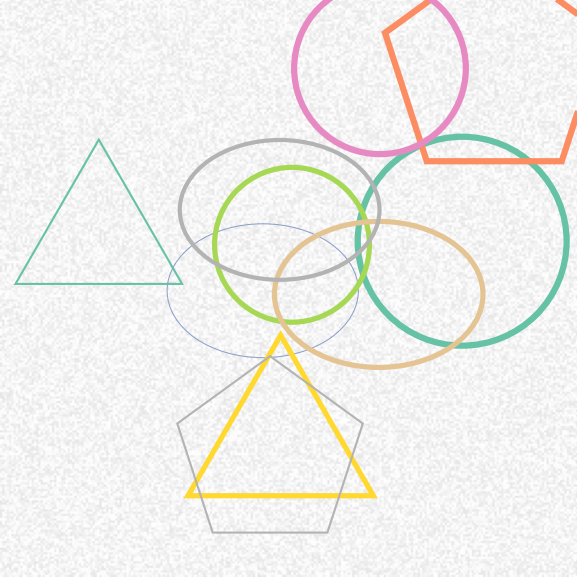[{"shape": "triangle", "thickness": 1, "radius": 0.83, "center": [0.171, 0.591]}, {"shape": "circle", "thickness": 3, "radius": 0.9, "center": [0.8, 0.581]}, {"shape": "pentagon", "thickness": 3, "radius": 0.99, "center": [0.856, 0.881]}, {"shape": "oval", "thickness": 0.5, "radius": 0.83, "center": [0.455, 0.496]}, {"shape": "circle", "thickness": 3, "radius": 0.74, "center": [0.658, 0.881]}, {"shape": "circle", "thickness": 2.5, "radius": 0.67, "center": [0.506, 0.575]}, {"shape": "triangle", "thickness": 2.5, "radius": 0.93, "center": [0.486, 0.233]}, {"shape": "oval", "thickness": 2.5, "radius": 0.9, "center": [0.656, 0.489]}, {"shape": "oval", "thickness": 2, "radius": 0.86, "center": [0.484, 0.636]}, {"shape": "pentagon", "thickness": 1, "radius": 0.84, "center": [0.468, 0.214]}]